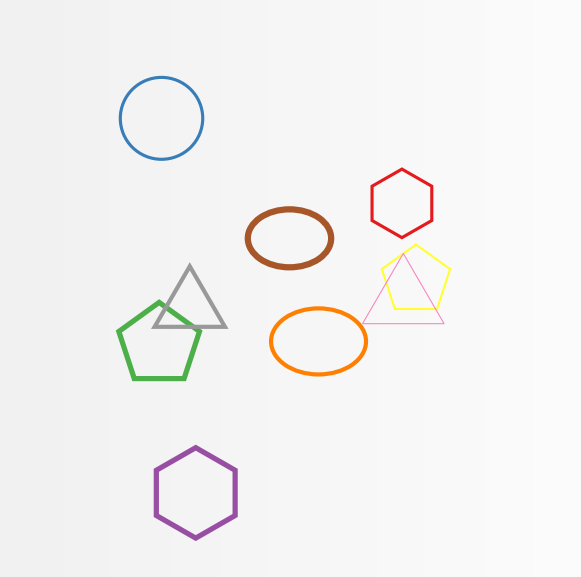[{"shape": "hexagon", "thickness": 1.5, "radius": 0.3, "center": [0.691, 0.647]}, {"shape": "circle", "thickness": 1.5, "radius": 0.35, "center": [0.278, 0.794]}, {"shape": "pentagon", "thickness": 2.5, "radius": 0.36, "center": [0.274, 0.403]}, {"shape": "hexagon", "thickness": 2.5, "radius": 0.39, "center": [0.337, 0.146]}, {"shape": "oval", "thickness": 2, "radius": 0.41, "center": [0.548, 0.408]}, {"shape": "pentagon", "thickness": 1, "radius": 0.31, "center": [0.716, 0.514]}, {"shape": "oval", "thickness": 3, "radius": 0.36, "center": [0.498, 0.586]}, {"shape": "triangle", "thickness": 0.5, "radius": 0.41, "center": [0.694, 0.479]}, {"shape": "triangle", "thickness": 2, "radius": 0.35, "center": [0.327, 0.468]}]